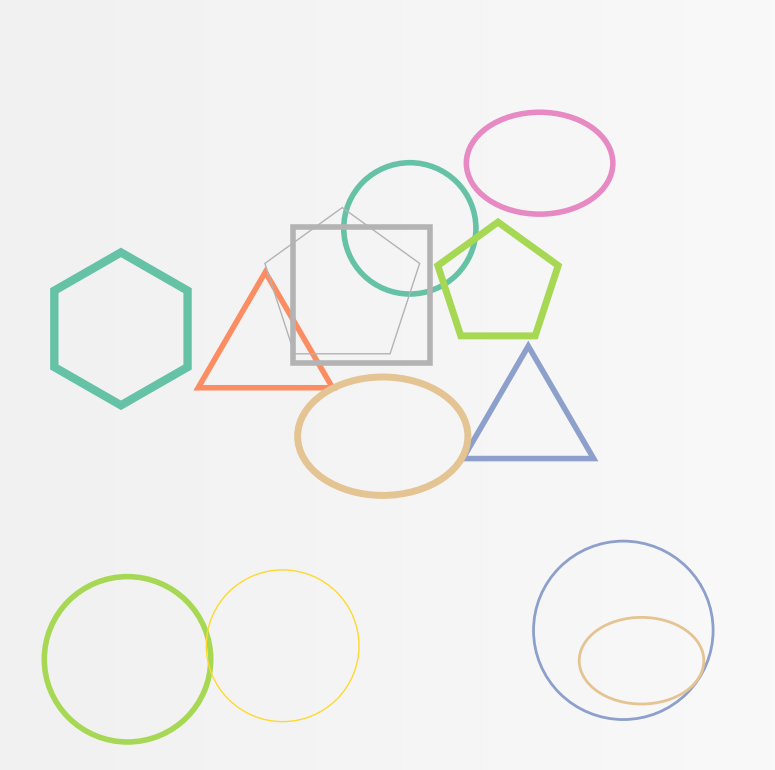[{"shape": "circle", "thickness": 2, "radius": 0.43, "center": [0.529, 0.703]}, {"shape": "hexagon", "thickness": 3, "radius": 0.5, "center": [0.156, 0.573]}, {"shape": "triangle", "thickness": 2, "radius": 0.5, "center": [0.342, 0.546]}, {"shape": "triangle", "thickness": 2, "radius": 0.49, "center": [0.682, 0.453]}, {"shape": "circle", "thickness": 1, "radius": 0.58, "center": [0.804, 0.181]}, {"shape": "oval", "thickness": 2, "radius": 0.47, "center": [0.696, 0.788]}, {"shape": "pentagon", "thickness": 2.5, "radius": 0.41, "center": [0.643, 0.63]}, {"shape": "circle", "thickness": 2, "radius": 0.54, "center": [0.165, 0.144]}, {"shape": "circle", "thickness": 0.5, "radius": 0.49, "center": [0.365, 0.161]}, {"shape": "oval", "thickness": 1, "radius": 0.4, "center": [0.828, 0.142]}, {"shape": "oval", "thickness": 2.5, "radius": 0.55, "center": [0.494, 0.434]}, {"shape": "pentagon", "thickness": 0.5, "radius": 0.52, "center": [0.442, 0.625]}, {"shape": "square", "thickness": 2, "radius": 0.44, "center": [0.466, 0.617]}]